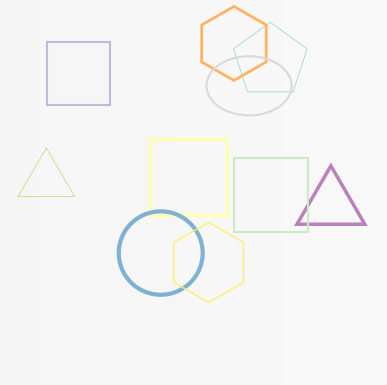[{"shape": "pentagon", "thickness": 0.5, "radius": 0.5, "center": [0.698, 0.842]}, {"shape": "square", "thickness": 2.5, "radius": 0.5, "center": [0.487, 0.54]}, {"shape": "square", "thickness": 1.5, "radius": 0.41, "center": [0.203, 0.81]}, {"shape": "circle", "thickness": 3, "radius": 0.54, "center": [0.415, 0.343]}, {"shape": "hexagon", "thickness": 2, "radius": 0.48, "center": [0.604, 0.887]}, {"shape": "triangle", "thickness": 0.5, "radius": 0.42, "center": [0.12, 0.532]}, {"shape": "oval", "thickness": 1.5, "radius": 0.55, "center": [0.643, 0.777]}, {"shape": "triangle", "thickness": 2.5, "radius": 0.5, "center": [0.854, 0.468]}, {"shape": "square", "thickness": 1.5, "radius": 0.48, "center": [0.699, 0.494]}, {"shape": "hexagon", "thickness": 1, "radius": 0.52, "center": [0.538, 0.318]}]